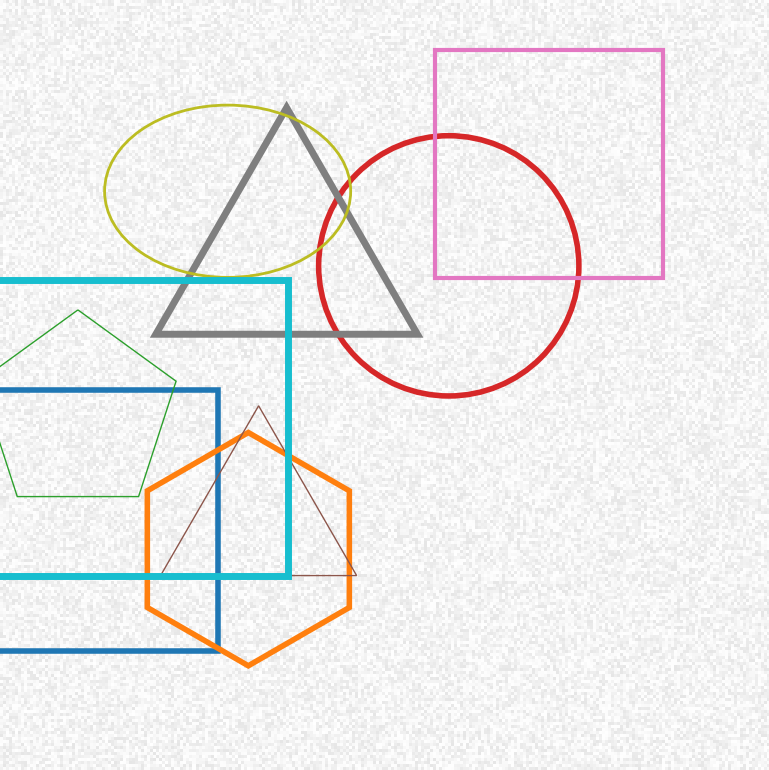[{"shape": "square", "thickness": 2, "radius": 0.85, "center": [0.114, 0.324]}, {"shape": "hexagon", "thickness": 2, "radius": 0.76, "center": [0.323, 0.287]}, {"shape": "pentagon", "thickness": 0.5, "radius": 0.67, "center": [0.101, 0.464]}, {"shape": "circle", "thickness": 2, "radius": 0.84, "center": [0.583, 0.655]}, {"shape": "triangle", "thickness": 0.5, "radius": 0.74, "center": [0.336, 0.326]}, {"shape": "square", "thickness": 1.5, "radius": 0.74, "center": [0.713, 0.787]}, {"shape": "triangle", "thickness": 2.5, "radius": 0.98, "center": [0.372, 0.664]}, {"shape": "oval", "thickness": 1, "radius": 0.8, "center": [0.296, 0.752]}, {"shape": "square", "thickness": 2.5, "radius": 0.96, "center": [0.182, 0.445]}]